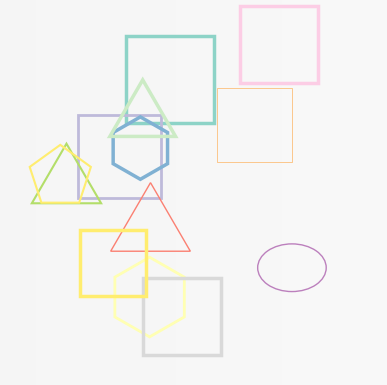[{"shape": "square", "thickness": 2.5, "radius": 0.57, "center": [0.439, 0.793]}, {"shape": "hexagon", "thickness": 2, "radius": 0.52, "center": [0.386, 0.228]}, {"shape": "square", "thickness": 2, "radius": 0.54, "center": [0.308, 0.594]}, {"shape": "triangle", "thickness": 1, "radius": 0.59, "center": [0.388, 0.407]}, {"shape": "hexagon", "thickness": 2.5, "radius": 0.41, "center": [0.362, 0.615]}, {"shape": "square", "thickness": 0.5, "radius": 0.48, "center": [0.658, 0.675]}, {"shape": "triangle", "thickness": 1.5, "radius": 0.52, "center": [0.172, 0.524]}, {"shape": "square", "thickness": 2.5, "radius": 0.5, "center": [0.72, 0.885]}, {"shape": "square", "thickness": 2.5, "radius": 0.5, "center": [0.469, 0.178]}, {"shape": "oval", "thickness": 1, "radius": 0.44, "center": [0.753, 0.305]}, {"shape": "triangle", "thickness": 2.5, "radius": 0.49, "center": [0.368, 0.695]}, {"shape": "square", "thickness": 2.5, "radius": 0.43, "center": [0.292, 0.316]}, {"shape": "pentagon", "thickness": 1.5, "radius": 0.41, "center": [0.156, 0.541]}]